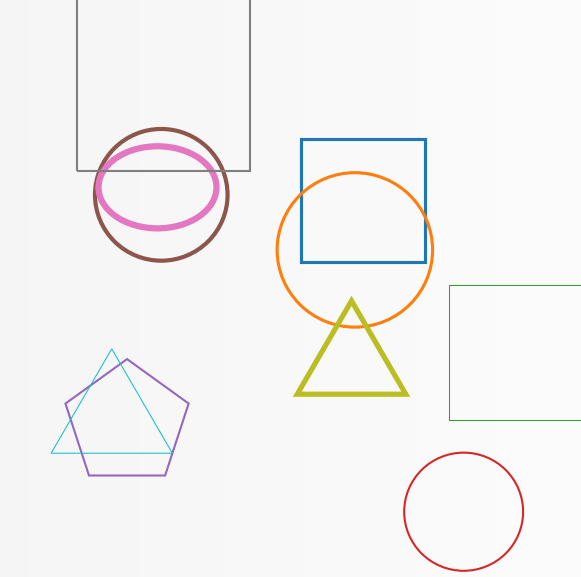[{"shape": "square", "thickness": 1.5, "radius": 0.53, "center": [0.625, 0.652]}, {"shape": "circle", "thickness": 1.5, "radius": 0.67, "center": [0.611, 0.566]}, {"shape": "square", "thickness": 0.5, "radius": 0.59, "center": [0.89, 0.389]}, {"shape": "circle", "thickness": 1, "radius": 0.51, "center": [0.798, 0.113]}, {"shape": "pentagon", "thickness": 1, "radius": 0.56, "center": [0.219, 0.266]}, {"shape": "circle", "thickness": 2, "radius": 0.57, "center": [0.277, 0.662]}, {"shape": "oval", "thickness": 3, "radius": 0.51, "center": [0.271, 0.675]}, {"shape": "square", "thickness": 1, "radius": 0.75, "center": [0.281, 0.853]}, {"shape": "triangle", "thickness": 2.5, "radius": 0.54, "center": [0.605, 0.37]}, {"shape": "triangle", "thickness": 0.5, "radius": 0.6, "center": [0.192, 0.275]}]